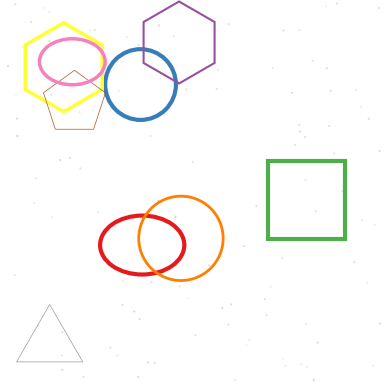[{"shape": "oval", "thickness": 3, "radius": 0.55, "center": [0.369, 0.364]}, {"shape": "circle", "thickness": 3, "radius": 0.46, "center": [0.365, 0.78]}, {"shape": "square", "thickness": 3, "radius": 0.5, "center": [0.796, 0.481]}, {"shape": "hexagon", "thickness": 1.5, "radius": 0.53, "center": [0.465, 0.89]}, {"shape": "circle", "thickness": 2, "radius": 0.55, "center": [0.47, 0.381]}, {"shape": "hexagon", "thickness": 2.5, "radius": 0.58, "center": [0.166, 0.825]}, {"shape": "pentagon", "thickness": 0.5, "radius": 0.42, "center": [0.193, 0.733]}, {"shape": "oval", "thickness": 2.5, "radius": 0.43, "center": [0.188, 0.84]}, {"shape": "triangle", "thickness": 0.5, "radius": 0.5, "center": [0.129, 0.11]}]